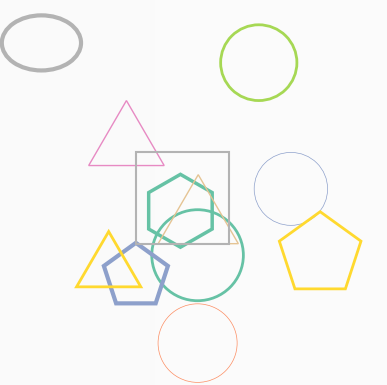[{"shape": "hexagon", "thickness": 2.5, "radius": 0.47, "center": [0.466, 0.453]}, {"shape": "circle", "thickness": 2, "radius": 0.59, "center": [0.51, 0.337]}, {"shape": "circle", "thickness": 0.5, "radius": 0.51, "center": [0.51, 0.109]}, {"shape": "pentagon", "thickness": 3, "radius": 0.43, "center": [0.351, 0.282]}, {"shape": "circle", "thickness": 0.5, "radius": 0.47, "center": [0.751, 0.509]}, {"shape": "triangle", "thickness": 1, "radius": 0.56, "center": [0.326, 0.626]}, {"shape": "circle", "thickness": 2, "radius": 0.49, "center": [0.668, 0.837]}, {"shape": "triangle", "thickness": 2, "radius": 0.48, "center": [0.28, 0.303]}, {"shape": "pentagon", "thickness": 2, "radius": 0.55, "center": [0.826, 0.339]}, {"shape": "triangle", "thickness": 1, "radius": 0.6, "center": [0.512, 0.427]}, {"shape": "oval", "thickness": 3, "radius": 0.51, "center": [0.107, 0.889]}, {"shape": "square", "thickness": 1.5, "radius": 0.6, "center": [0.471, 0.485]}]